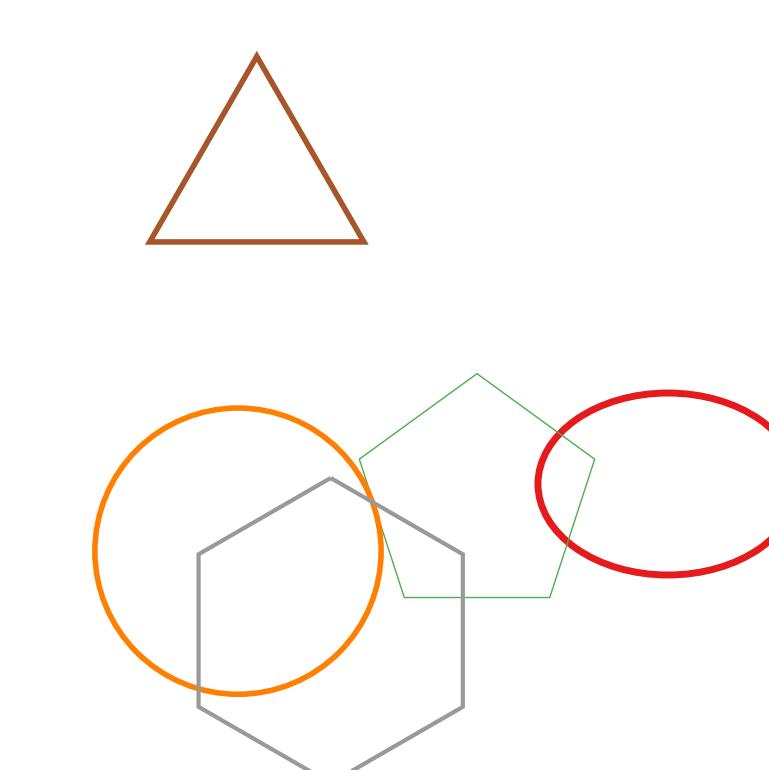[{"shape": "oval", "thickness": 2.5, "radius": 0.84, "center": [0.867, 0.371]}, {"shape": "pentagon", "thickness": 0.5, "radius": 0.8, "center": [0.619, 0.354]}, {"shape": "circle", "thickness": 2, "radius": 0.93, "center": [0.309, 0.284]}, {"shape": "triangle", "thickness": 2, "radius": 0.8, "center": [0.334, 0.766]}, {"shape": "hexagon", "thickness": 1.5, "radius": 0.99, "center": [0.429, 0.181]}]